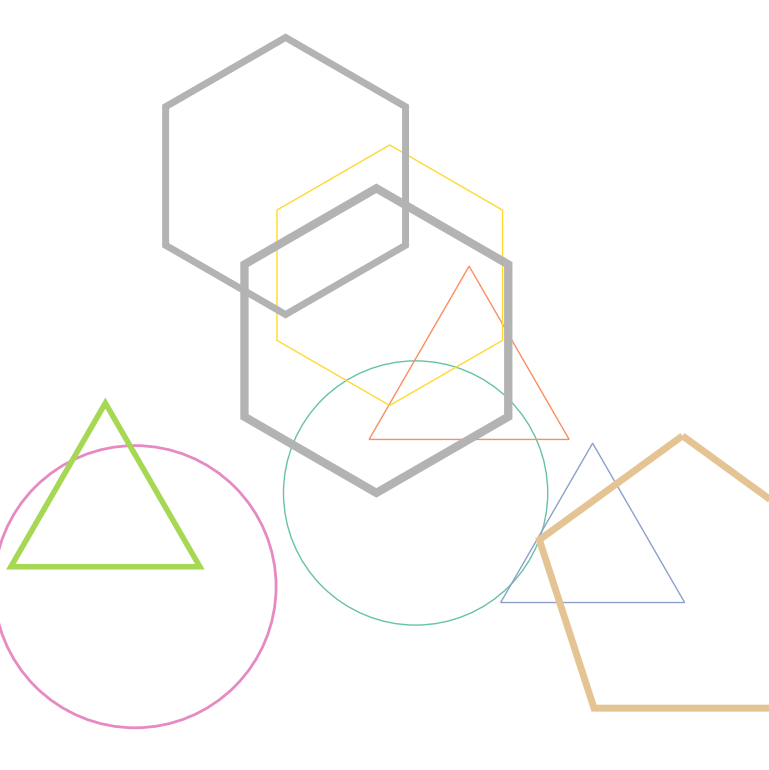[{"shape": "circle", "thickness": 0.5, "radius": 0.86, "center": [0.54, 0.36]}, {"shape": "triangle", "thickness": 0.5, "radius": 0.75, "center": [0.609, 0.504]}, {"shape": "triangle", "thickness": 0.5, "radius": 0.69, "center": [0.77, 0.286]}, {"shape": "circle", "thickness": 1, "radius": 0.92, "center": [0.175, 0.238]}, {"shape": "triangle", "thickness": 2, "radius": 0.71, "center": [0.137, 0.335]}, {"shape": "hexagon", "thickness": 0.5, "radius": 0.85, "center": [0.506, 0.643]}, {"shape": "pentagon", "thickness": 2.5, "radius": 0.98, "center": [0.886, 0.238]}, {"shape": "hexagon", "thickness": 3, "radius": 0.99, "center": [0.489, 0.558]}, {"shape": "hexagon", "thickness": 2.5, "radius": 0.9, "center": [0.371, 0.771]}]